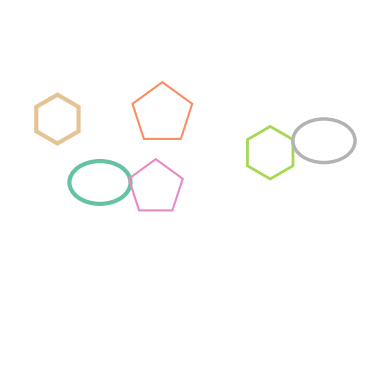[{"shape": "oval", "thickness": 3, "radius": 0.4, "center": [0.26, 0.526]}, {"shape": "pentagon", "thickness": 1.5, "radius": 0.41, "center": [0.422, 0.705]}, {"shape": "pentagon", "thickness": 1.5, "radius": 0.37, "center": [0.405, 0.513]}, {"shape": "hexagon", "thickness": 2, "radius": 0.34, "center": [0.702, 0.603]}, {"shape": "hexagon", "thickness": 3, "radius": 0.32, "center": [0.149, 0.691]}, {"shape": "oval", "thickness": 2.5, "radius": 0.4, "center": [0.841, 0.634]}]